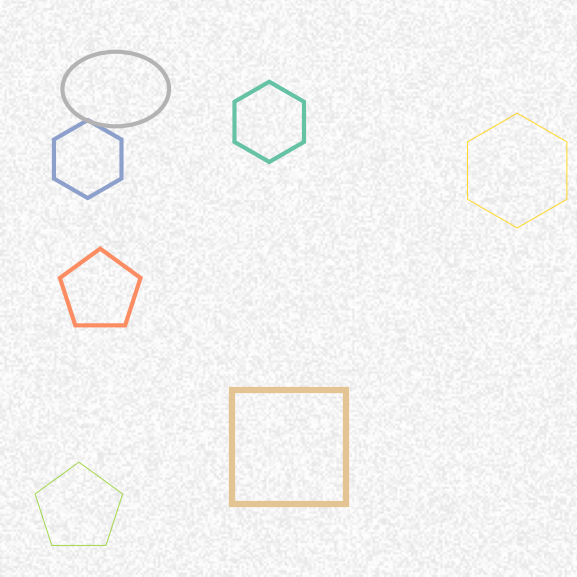[{"shape": "hexagon", "thickness": 2, "radius": 0.35, "center": [0.466, 0.788]}, {"shape": "pentagon", "thickness": 2, "radius": 0.37, "center": [0.174, 0.495]}, {"shape": "hexagon", "thickness": 2, "radius": 0.34, "center": [0.152, 0.724]}, {"shape": "pentagon", "thickness": 0.5, "radius": 0.4, "center": [0.137, 0.119]}, {"shape": "hexagon", "thickness": 0.5, "radius": 0.5, "center": [0.896, 0.704]}, {"shape": "square", "thickness": 3, "radius": 0.49, "center": [0.5, 0.225]}, {"shape": "oval", "thickness": 2, "radius": 0.46, "center": [0.2, 0.845]}]